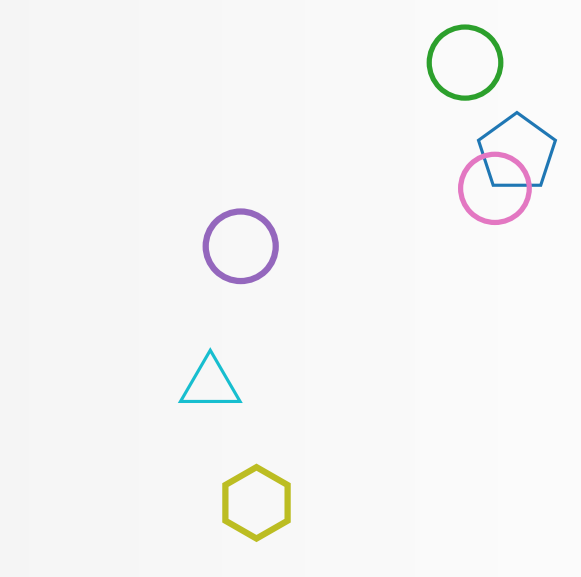[{"shape": "pentagon", "thickness": 1.5, "radius": 0.35, "center": [0.889, 0.735]}, {"shape": "circle", "thickness": 2.5, "radius": 0.31, "center": [0.8, 0.891]}, {"shape": "circle", "thickness": 3, "radius": 0.3, "center": [0.414, 0.573]}, {"shape": "circle", "thickness": 2.5, "radius": 0.3, "center": [0.852, 0.673]}, {"shape": "hexagon", "thickness": 3, "radius": 0.31, "center": [0.441, 0.128]}, {"shape": "triangle", "thickness": 1.5, "radius": 0.3, "center": [0.362, 0.334]}]